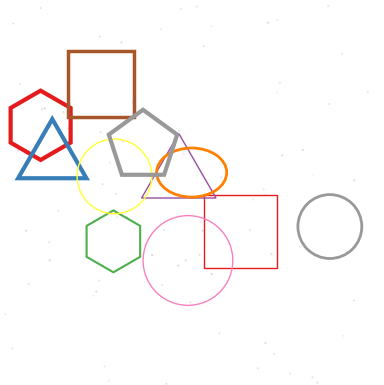[{"shape": "square", "thickness": 1, "radius": 0.47, "center": [0.624, 0.399]}, {"shape": "hexagon", "thickness": 3, "radius": 0.45, "center": [0.106, 0.675]}, {"shape": "triangle", "thickness": 3, "radius": 0.51, "center": [0.136, 0.588]}, {"shape": "hexagon", "thickness": 1.5, "radius": 0.4, "center": [0.295, 0.373]}, {"shape": "triangle", "thickness": 1, "radius": 0.56, "center": [0.464, 0.541]}, {"shape": "oval", "thickness": 2, "radius": 0.46, "center": [0.498, 0.552]}, {"shape": "circle", "thickness": 1, "radius": 0.49, "center": [0.297, 0.542]}, {"shape": "square", "thickness": 2.5, "radius": 0.43, "center": [0.262, 0.781]}, {"shape": "circle", "thickness": 1, "radius": 0.58, "center": [0.488, 0.323]}, {"shape": "circle", "thickness": 2, "radius": 0.41, "center": [0.857, 0.412]}, {"shape": "pentagon", "thickness": 3, "radius": 0.47, "center": [0.371, 0.622]}]